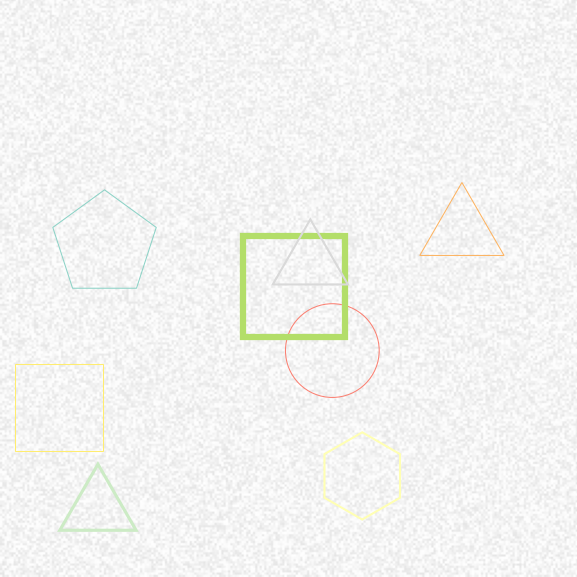[{"shape": "pentagon", "thickness": 0.5, "radius": 0.47, "center": [0.181, 0.576]}, {"shape": "hexagon", "thickness": 1, "radius": 0.38, "center": [0.627, 0.175]}, {"shape": "circle", "thickness": 0.5, "radius": 0.41, "center": [0.575, 0.392]}, {"shape": "triangle", "thickness": 0.5, "radius": 0.42, "center": [0.8, 0.599]}, {"shape": "square", "thickness": 3, "radius": 0.44, "center": [0.509, 0.503]}, {"shape": "triangle", "thickness": 1, "radius": 0.38, "center": [0.537, 0.544]}, {"shape": "triangle", "thickness": 1.5, "radius": 0.38, "center": [0.17, 0.119]}, {"shape": "square", "thickness": 0.5, "radius": 0.38, "center": [0.102, 0.294]}]